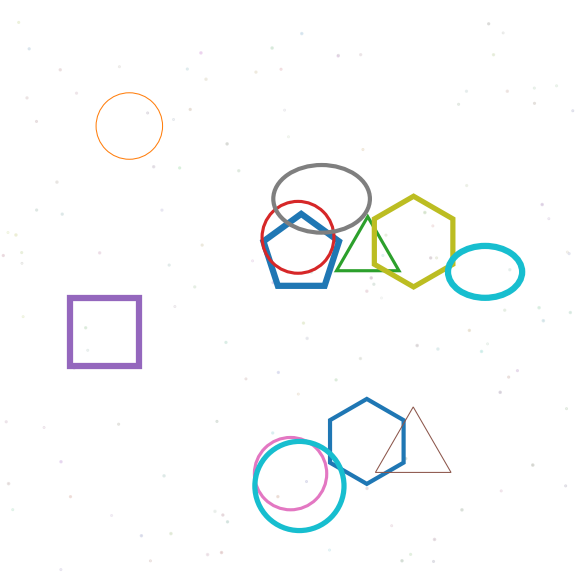[{"shape": "pentagon", "thickness": 3, "radius": 0.34, "center": [0.522, 0.56]}, {"shape": "hexagon", "thickness": 2, "radius": 0.37, "center": [0.635, 0.235]}, {"shape": "circle", "thickness": 0.5, "radius": 0.29, "center": [0.224, 0.781]}, {"shape": "triangle", "thickness": 1.5, "radius": 0.31, "center": [0.637, 0.562]}, {"shape": "circle", "thickness": 1.5, "radius": 0.31, "center": [0.516, 0.588]}, {"shape": "square", "thickness": 3, "radius": 0.3, "center": [0.181, 0.425]}, {"shape": "triangle", "thickness": 0.5, "radius": 0.38, "center": [0.716, 0.219]}, {"shape": "circle", "thickness": 1.5, "radius": 0.31, "center": [0.503, 0.179]}, {"shape": "oval", "thickness": 2, "radius": 0.42, "center": [0.557, 0.655]}, {"shape": "hexagon", "thickness": 2.5, "radius": 0.39, "center": [0.716, 0.581]}, {"shape": "circle", "thickness": 2.5, "radius": 0.39, "center": [0.519, 0.158]}, {"shape": "oval", "thickness": 3, "radius": 0.32, "center": [0.84, 0.528]}]